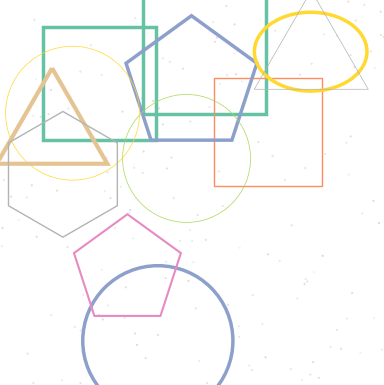[{"shape": "square", "thickness": 2.5, "radius": 0.73, "center": [0.259, 0.784]}, {"shape": "square", "thickness": 2.5, "radius": 0.8, "center": [0.531, 0.863]}, {"shape": "square", "thickness": 1, "radius": 0.7, "center": [0.697, 0.657]}, {"shape": "pentagon", "thickness": 2.5, "radius": 0.89, "center": [0.497, 0.78]}, {"shape": "circle", "thickness": 2.5, "radius": 0.98, "center": [0.41, 0.115]}, {"shape": "pentagon", "thickness": 1.5, "radius": 0.73, "center": [0.331, 0.298]}, {"shape": "circle", "thickness": 0.5, "radius": 0.83, "center": [0.485, 0.588]}, {"shape": "circle", "thickness": 0.5, "radius": 0.87, "center": [0.189, 0.706]}, {"shape": "oval", "thickness": 2.5, "radius": 0.73, "center": [0.807, 0.866]}, {"shape": "triangle", "thickness": 3, "radius": 0.83, "center": [0.135, 0.657]}, {"shape": "hexagon", "thickness": 1, "radius": 0.82, "center": [0.163, 0.547]}, {"shape": "triangle", "thickness": 0.5, "radius": 0.85, "center": [0.808, 0.854]}]